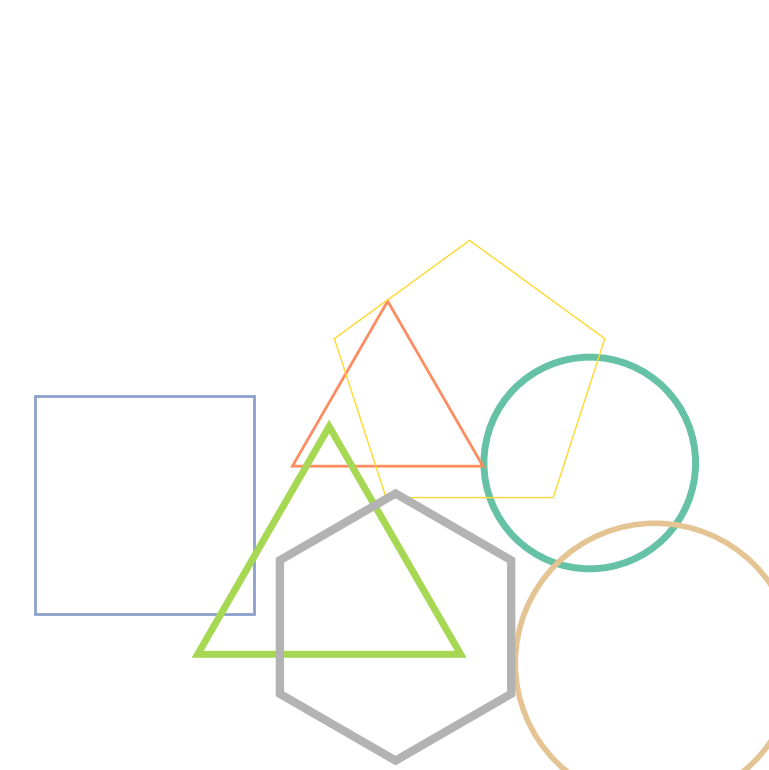[{"shape": "circle", "thickness": 2.5, "radius": 0.69, "center": [0.766, 0.399]}, {"shape": "triangle", "thickness": 1, "radius": 0.71, "center": [0.503, 0.466]}, {"shape": "square", "thickness": 1, "radius": 0.71, "center": [0.188, 0.344]}, {"shape": "triangle", "thickness": 2.5, "radius": 0.99, "center": [0.427, 0.249]}, {"shape": "pentagon", "thickness": 0.5, "radius": 0.92, "center": [0.61, 0.503]}, {"shape": "circle", "thickness": 2, "radius": 0.91, "center": [0.851, 0.139]}, {"shape": "hexagon", "thickness": 3, "radius": 0.87, "center": [0.514, 0.186]}]